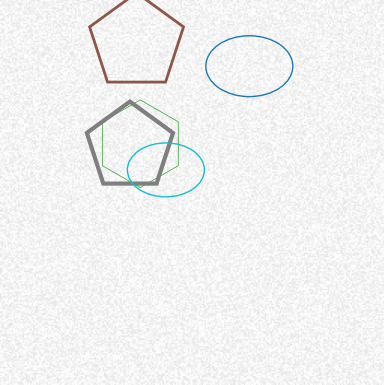[{"shape": "oval", "thickness": 1, "radius": 0.56, "center": [0.648, 0.828]}, {"shape": "hexagon", "thickness": 0.5, "radius": 0.57, "center": [0.364, 0.627]}, {"shape": "pentagon", "thickness": 2, "radius": 0.64, "center": [0.355, 0.891]}, {"shape": "pentagon", "thickness": 3, "radius": 0.59, "center": [0.337, 0.618]}, {"shape": "oval", "thickness": 1, "radius": 0.5, "center": [0.431, 0.559]}]